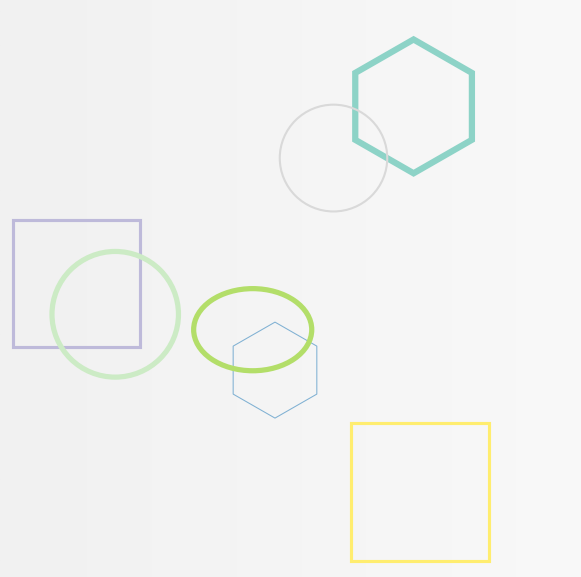[{"shape": "hexagon", "thickness": 3, "radius": 0.58, "center": [0.712, 0.815]}, {"shape": "square", "thickness": 1.5, "radius": 0.55, "center": [0.131, 0.509]}, {"shape": "hexagon", "thickness": 0.5, "radius": 0.42, "center": [0.473, 0.358]}, {"shape": "oval", "thickness": 2.5, "radius": 0.51, "center": [0.435, 0.428]}, {"shape": "circle", "thickness": 1, "radius": 0.46, "center": [0.574, 0.725]}, {"shape": "circle", "thickness": 2.5, "radius": 0.54, "center": [0.198, 0.455]}, {"shape": "square", "thickness": 1.5, "radius": 0.59, "center": [0.723, 0.147]}]